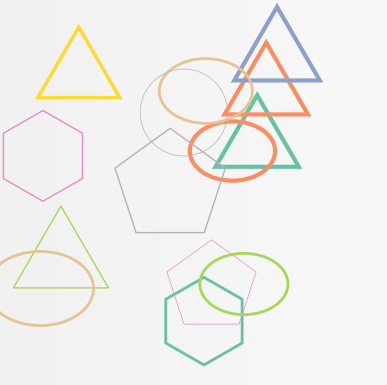[{"shape": "hexagon", "thickness": 2, "radius": 0.57, "center": [0.526, 0.166]}, {"shape": "triangle", "thickness": 3, "radius": 0.62, "center": [0.664, 0.629]}, {"shape": "triangle", "thickness": 3, "radius": 0.62, "center": [0.687, 0.765]}, {"shape": "oval", "thickness": 3, "radius": 0.55, "center": [0.6, 0.608]}, {"shape": "triangle", "thickness": 3, "radius": 0.64, "center": [0.715, 0.855]}, {"shape": "hexagon", "thickness": 1, "radius": 0.59, "center": [0.111, 0.595]}, {"shape": "pentagon", "thickness": 0.5, "radius": 0.6, "center": [0.546, 0.256]}, {"shape": "oval", "thickness": 2, "radius": 0.57, "center": [0.629, 0.262]}, {"shape": "triangle", "thickness": 1, "radius": 0.71, "center": [0.157, 0.323]}, {"shape": "triangle", "thickness": 2.5, "radius": 0.61, "center": [0.203, 0.807]}, {"shape": "oval", "thickness": 2, "radius": 0.69, "center": [0.104, 0.251]}, {"shape": "oval", "thickness": 2, "radius": 0.6, "center": [0.531, 0.764]}, {"shape": "circle", "thickness": 0.5, "radius": 0.56, "center": [0.474, 0.708]}, {"shape": "pentagon", "thickness": 1, "radius": 0.75, "center": [0.439, 0.517]}]